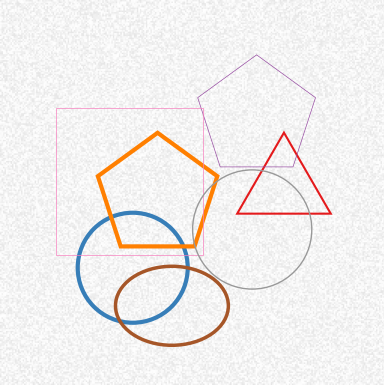[{"shape": "triangle", "thickness": 1.5, "radius": 0.7, "center": [0.738, 0.515]}, {"shape": "circle", "thickness": 3, "radius": 0.71, "center": [0.345, 0.305]}, {"shape": "pentagon", "thickness": 0.5, "radius": 0.8, "center": [0.666, 0.697]}, {"shape": "pentagon", "thickness": 3, "radius": 0.82, "center": [0.409, 0.492]}, {"shape": "oval", "thickness": 2.5, "radius": 0.73, "center": [0.447, 0.206]}, {"shape": "square", "thickness": 0.5, "radius": 0.95, "center": [0.337, 0.529]}, {"shape": "circle", "thickness": 1, "radius": 0.77, "center": [0.655, 0.404]}]